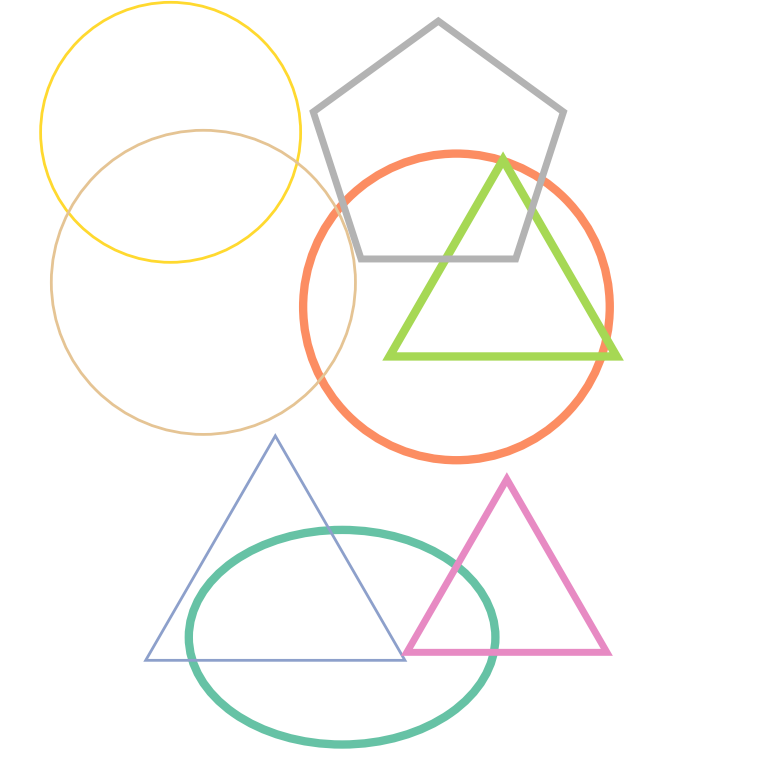[{"shape": "oval", "thickness": 3, "radius": 1.0, "center": [0.444, 0.172]}, {"shape": "circle", "thickness": 3, "radius": 1.0, "center": [0.593, 0.601]}, {"shape": "triangle", "thickness": 1, "radius": 0.97, "center": [0.358, 0.24]}, {"shape": "triangle", "thickness": 2.5, "radius": 0.75, "center": [0.658, 0.228]}, {"shape": "triangle", "thickness": 3, "radius": 0.85, "center": [0.653, 0.622]}, {"shape": "circle", "thickness": 1, "radius": 0.84, "center": [0.222, 0.828]}, {"shape": "circle", "thickness": 1, "radius": 0.99, "center": [0.264, 0.633]}, {"shape": "pentagon", "thickness": 2.5, "radius": 0.85, "center": [0.569, 0.802]}]